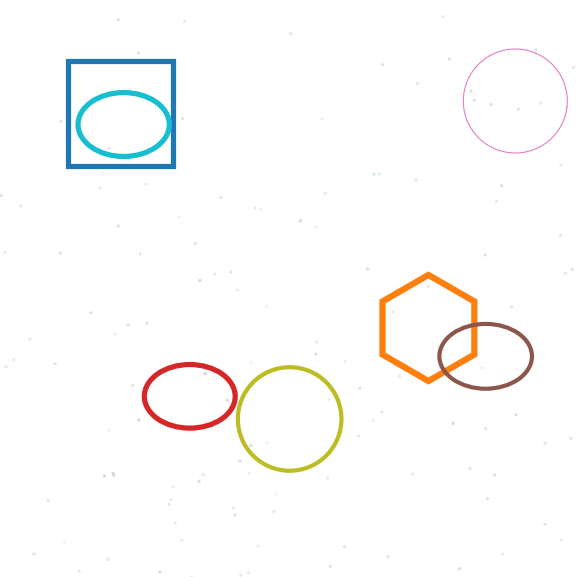[{"shape": "square", "thickness": 2.5, "radius": 0.45, "center": [0.208, 0.802]}, {"shape": "hexagon", "thickness": 3, "radius": 0.46, "center": [0.742, 0.431]}, {"shape": "oval", "thickness": 2.5, "radius": 0.39, "center": [0.329, 0.313]}, {"shape": "oval", "thickness": 2, "radius": 0.4, "center": [0.841, 0.382]}, {"shape": "circle", "thickness": 0.5, "radius": 0.45, "center": [0.892, 0.824]}, {"shape": "circle", "thickness": 2, "radius": 0.45, "center": [0.502, 0.274]}, {"shape": "oval", "thickness": 2.5, "radius": 0.4, "center": [0.214, 0.784]}]